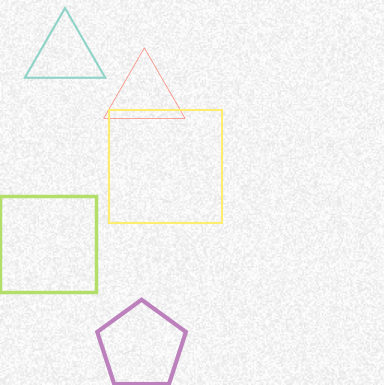[{"shape": "triangle", "thickness": 1.5, "radius": 0.6, "center": [0.169, 0.858]}, {"shape": "triangle", "thickness": 0.5, "radius": 0.61, "center": [0.375, 0.753]}, {"shape": "square", "thickness": 2.5, "radius": 0.62, "center": [0.126, 0.366]}, {"shape": "pentagon", "thickness": 3, "radius": 0.61, "center": [0.368, 0.1]}, {"shape": "square", "thickness": 1.5, "radius": 0.73, "center": [0.43, 0.568]}]